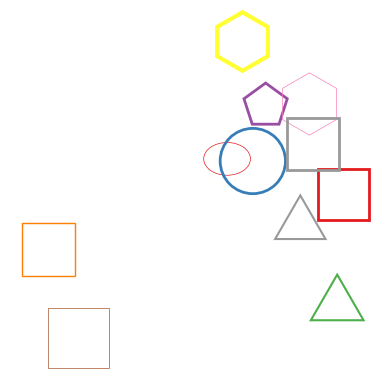[{"shape": "oval", "thickness": 0.5, "radius": 0.3, "center": [0.59, 0.587]}, {"shape": "square", "thickness": 2, "radius": 0.33, "center": [0.893, 0.495]}, {"shape": "circle", "thickness": 2, "radius": 0.42, "center": [0.657, 0.582]}, {"shape": "triangle", "thickness": 1.5, "radius": 0.4, "center": [0.876, 0.208]}, {"shape": "pentagon", "thickness": 2, "radius": 0.3, "center": [0.69, 0.725]}, {"shape": "square", "thickness": 1, "radius": 0.34, "center": [0.127, 0.351]}, {"shape": "hexagon", "thickness": 3, "radius": 0.38, "center": [0.63, 0.892]}, {"shape": "square", "thickness": 0.5, "radius": 0.39, "center": [0.204, 0.122]}, {"shape": "hexagon", "thickness": 0.5, "radius": 0.41, "center": [0.804, 0.73]}, {"shape": "triangle", "thickness": 1.5, "radius": 0.38, "center": [0.78, 0.417]}, {"shape": "square", "thickness": 2, "radius": 0.34, "center": [0.812, 0.626]}]